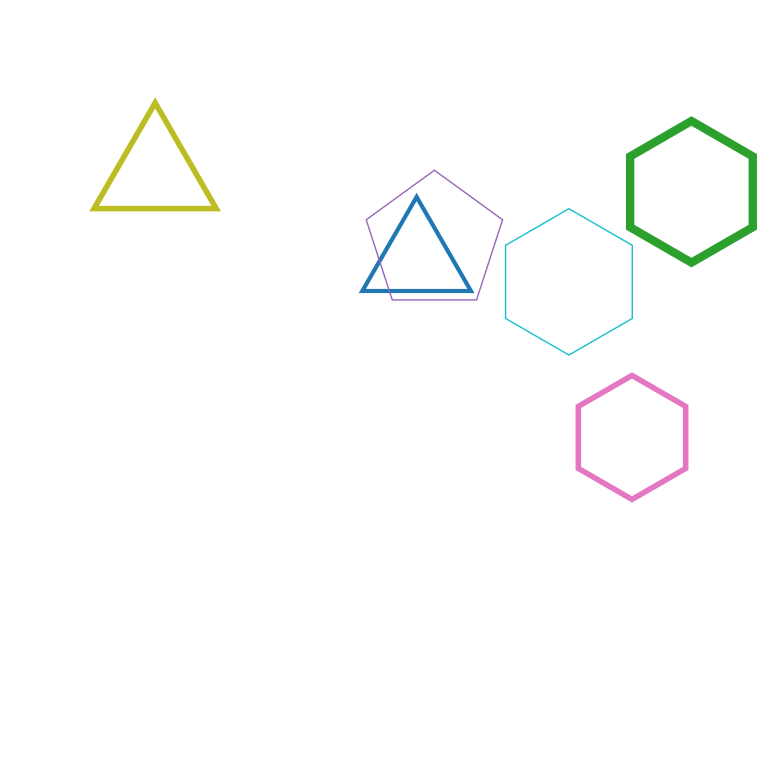[{"shape": "triangle", "thickness": 1.5, "radius": 0.41, "center": [0.541, 0.663]}, {"shape": "hexagon", "thickness": 3, "radius": 0.46, "center": [0.898, 0.751]}, {"shape": "pentagon", "thickness": 0.5, "radius": 0.47, "center": [0.564, 0.686]}, {"shape": "hexagon", "thickness": 2, "radius": 0.4, "center": [0.821, 0.432]}, {"shape": "triangle", "thickness": 2, "radius": 0.46, "center": [0.201, 0.775]}, {"shape": "hexagon", "thickness": 0.5, "radius": 0.47, "center": [0.739, 0.634]}]